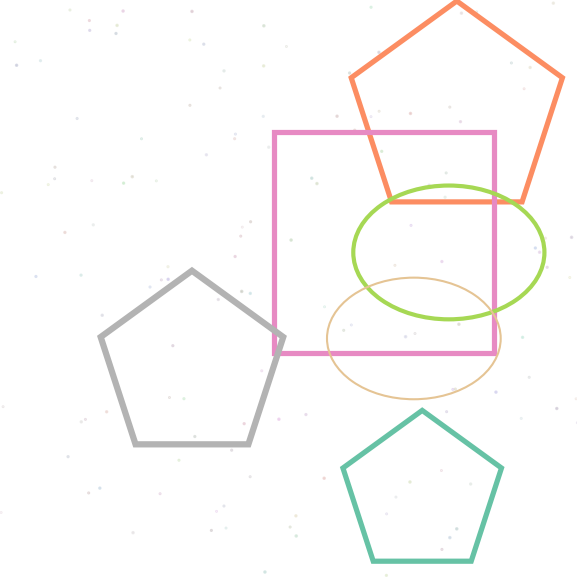[{"shape": "pentagon", "thickness": 2.5, "radius": 0.72, "center": [0.731, 0.144]}, {"shape": "pentagon", "thickness": 2.5, "radius": 0.96, "center": [0.791, 0.805]}, {"shape": "square", "thickness": 2.5, "radius": 0.95, "center": [0.665, 0.579]}, {"shape": "oval", "thickness": 2, "radius": 0.83, "center": [0.777, 0.562]}, {"shape": "oval", "thickness": 1, "radius": 0.75, "center": [0.717, 0.413]}, {"shape": "pentagon", "thickness": 3, "radius": 0.83, "center": [0.332, 0.364]}]